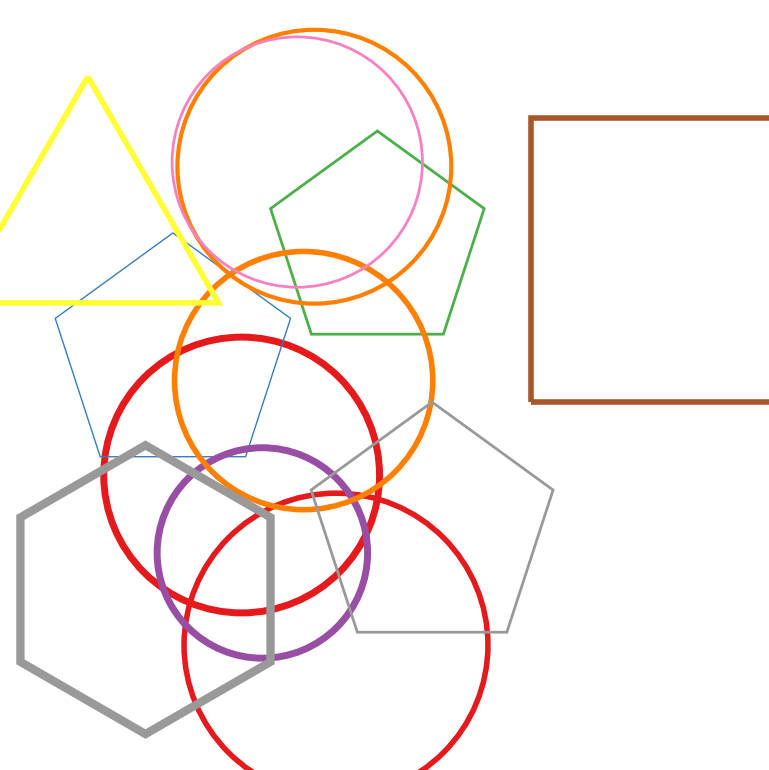[{"shape": "circle", "thickness": 2.5, "radius": 0.9, "center": [0.314, 0.383]}, {"shape": "circle", "thickness": 2, "radius": 0.99, "center": [0.436, 0.162]}, {"shape": "pentagon", "thickness": 0.5, "radius": 0.8, "center": [0.225, 0.537]}, {"shape": "pentagon", "thickness": 1, "radius": 0.73, "center": [0.49, 0.684]}, {"shape": "circle", "thickness": 2.5, "radius": 0.68, "center": [0.341, 0.282]}, {"shape": "circle", "thickness": 1.5, "radius": 0.89, "center": [0.408, 0.783]}, {"shape": "circle", "thickness": 2, "radius": 0.84, "center": [0.394, 0.506]}, {"shape": "triangle", "thickness": 2, "radius": 0.98, "center": [0.114, 0.705]}, {"shape": "square", "thickness": 2, "radius": 0.92, "center": [0.873, 0.662]}, {"shape": "circle", "thickness": 1, "radius": 0.81, "center": [0.386, 0.79]}, {"shape": "pentagon", "thickness": 1, "radius": 0.83, "center": [0.561, 0.313]}, {"shape": "hexagon", "thickness": 3, "radius": 0.94, "center": [0.189, 0.234]}]